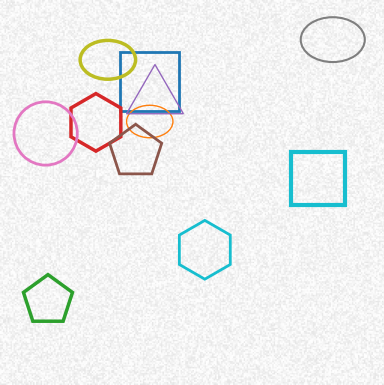[{"shape": "square", "thickness": 2, "radius": 0.39, "center": [0.388, 0.789]}, {"shape": "oval", "thickness": 1, "radius": 0.3, "center": [0.389, 0.684]}, {"shape": "pentagon", "thickness": 2.5, "radius": 0.33, "center": [0.125, 0.22]}, {"shape": "hexagon", "thickness": 2.5, "radius": 0.37, "center": [0.249, 0.682]}, {"shape": "triangle", "thickness": 1, "radius": 0.43, "center": [0.402, 0.747]}, {"shape": "pentagon", "thickness": 2, "radius": 0.36, "center": [0.352, 0.606]}, {"shape": "circle", "thickness": 2, "radius": 0.41, "center": [0.119, 0.653]}, {"shape": "oval", "thickness": 1.5, "radius": 0.42, "center": [0.864, 0.897]}, {"shape": "oval", "thickness": 2.5, "radius": 0.36, "center": [0.28, 0.845]}, {"shape": "square", "thickness": 3, "radius": 0.35, "center": [0.826, 0.536]}, {"shape": "hexagon", "thickness": 2, "radius": 0.38, "center": [0.532, 0.351]}]